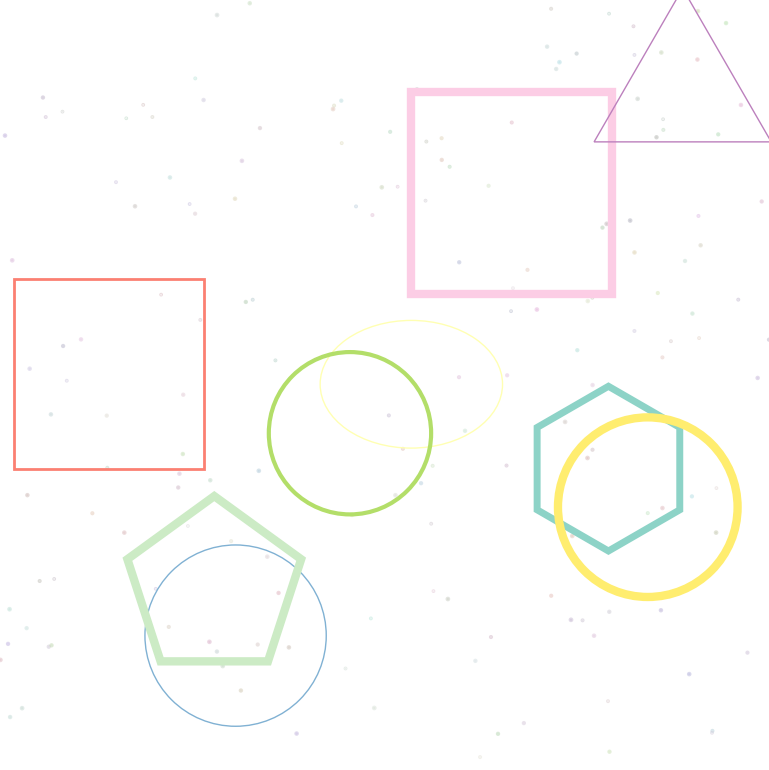[{"shape": "hexagon", "thickness": 2.5, "radius": 0.53, "center": [0.79, 0.391]}, {"shape": "oval", "thickness": 0.5, "radius": 0.59, "center": [0.534, 0.501]}, {"shape": "square", "thickness": 1, "radius": 0.62, "center": [0.142, 0.514]}, {"shape": "circle", "thickness": 0.5, "radius": 0.59, "center": [0.306, 0.175]}, {"shape": "circle", "thickness": 1.5, "radius": 0.53, "center": [0.455, 0.437]}, {"shape": "square", "thickness": 3, "radius": 0.65, "center": [0.664, 0.749]}, {"shape": "triangle", "thickness": 0.5, "radius": 0.66, "center": [0.887, 0.882]}, {"shape": "pentagon", "thickness": 3, "radius": 0.59, "center": [0.278, 0.237]}, {"shape": "circle", "thickness": 3, "radius": 0.58, "center": [0.841, 0.341]}]